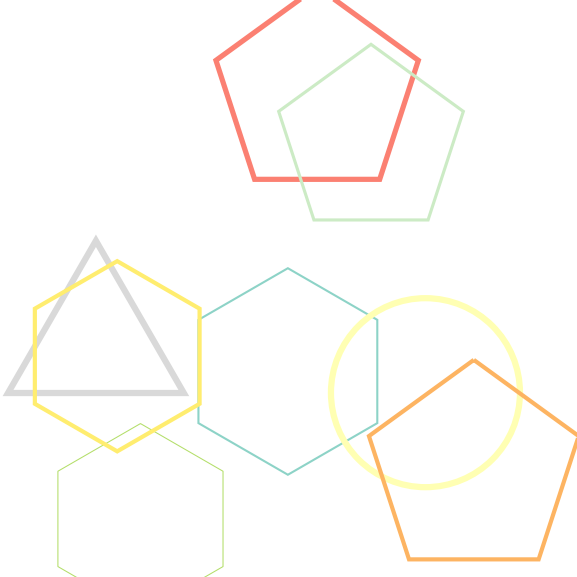[{"shape": "hexagon", "thickness": 1, "radius": 0.89, "center": [0.498, 0.356]}, {"shape": "circle", "thickness": 3, "radius": 0.82, "center": [0.737, 0.319]}, {"shape": "pentagon", "thickness": 2.5, "radius": 0.92, "center": [0.549, 0.838]}, {"shape": "pentagon", "thickness": 2, "radius": 0.95, "center": [0.82, 0.185]}, {"shape": "hexagon", "thickness": 0.5, "radius": 0.83, "center": [0.243, 0.101]}, {"shape": "triangle", "thickness": 3, "radius": 0.88, "center": [0.166, 0.406]}, {"shape": "pentagon", "thickness": 1.5, "radius": 0.84, "center": [0.642, 0.754]}, {"shape": "hexagon", "thickness": 2, "radius": 0.82, "center": [0.203, 0.382]}]